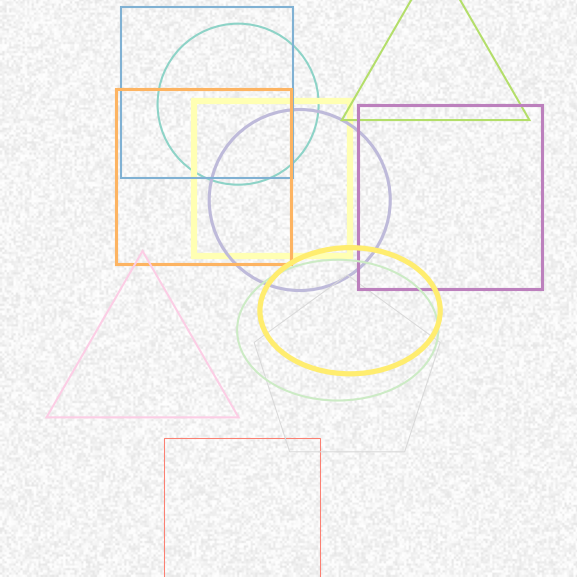[{"shape": "circle", "thickness": 1, "radius": 0.7, "center": [0.412, 0.819]}, {"shape": "square", "thickness": 3, "radius": 0.67, "center": [0.471, 0.69]}, {"shape": "circle", "thickness": 1.5, "radius": 0.78, "center": [0.519, 0.653]}, {"shape": "square", "thickness": 0.5, "radius": 0.68, "center": [0.419, 0.106]}, {"shape": "square", "thickness": 1, "radius": 0.74, "center": [0.359, 0.839]}, {"shape": "square", "thickness": 1.5, "radius": 0.76, "center": [0.352, 0.693]}, {"shape": "triangle", "thickness": 1, "radius": 0.94, "center": [0.754, 0.885]}, {"shape": "triangle", "thickness": 1, "radius": 0.96, "center": [0.247, 0.372]}, {"shape": "pentagon", "thickness": 0.5, "radius": 0.85, "center": [0.601, 0.354]}, {"shape": "square", "thickness": 1.5, "radius": 0.8, "center": [0.78, 0.657]}, {"shape": "oval", "thickness": 1, "radius": 0.87, "center": [0.585, 0.427]}, {"shape": "oval", "thickness": 2.5, "radius": 0.78, "center": [0.606, 0.461]}]